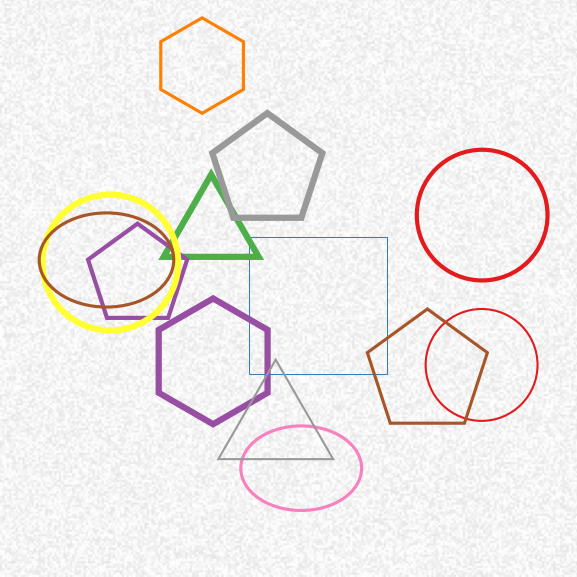[{"shape": "circle", "thickness": 2, "radius": 0.57, "center": [0.835, 0.627]}, {"shape": "circle", "thickness": 1, "radius": 0.48, "center": [0.834, 0.367]}, {"shape": "square", "thickness": 0.5, "radius": 0.59, "center": [0.551, 0.47]}, {"shape": "triangle", "thickness": 3, "radius": 0.47, "center": [0.366, 0.602]}, {"shape": "pentagon", "thickness": 2, "radius": 0.45, "center": [0.238, 0.522]}, {"shape": "hexagon", "thickness": 3, "radius": 0.54, "center": [0.369, 0.373]}, {"shape": "hexagon", "thickness": 1.5, "radius": 0.41, "center": [0.35, 0.886]}, {"shape": "circle", "thickness": 3, "radius": 0.59, "center": [0.191, 0.544]}, {"shape": "oval", "thickness": 1.5, "radius": 0.58, "center": [0.184, 0.549]}, {"shape": "pentagon", "thickness": 1.5, "radius": 0.55, "center": [0.74, 0.355]}, {"shape": "oval", "thickness": 1.5, "radius": 0.52, "center": [0.522, 0.188]}, {"shape": "triangle", "thickness": 1, "radius": 0.57, "center": [0.477, 0.262]}, {"shape": "pentagon", "thickness": 3, "radius": 0.5, "center": [0.463, 0.703]}]